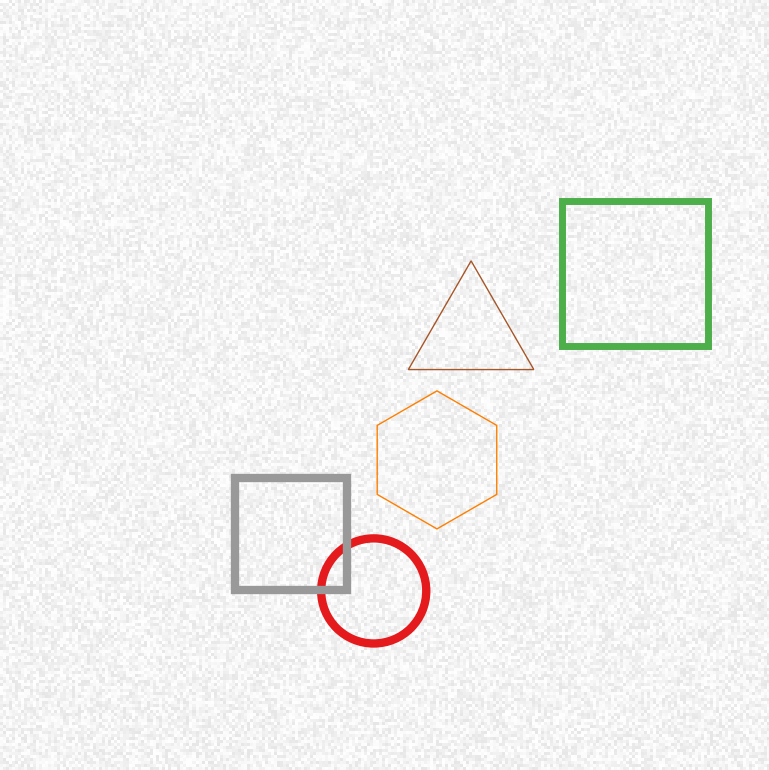[{"shape": "circle", "thickness": 3, "radius": 0.34, "center": [0.485, 0.233]}, {"shape": "square", "thickness": 2.5, "radius": 0.47, "center": [0.825, 0.645]}, {"shape": "hexagon", "thickness": 0.5, "radius": 0.45, "center": [0.567, 0.403]}, {"shape": "triangle", "thickness": 0.5, "radius": 0.47, "center": [0.612, 0.567]}, {"shape": "square", "thickness": 3, "radius": 0.37, "center": [0.378, 0.306]}]